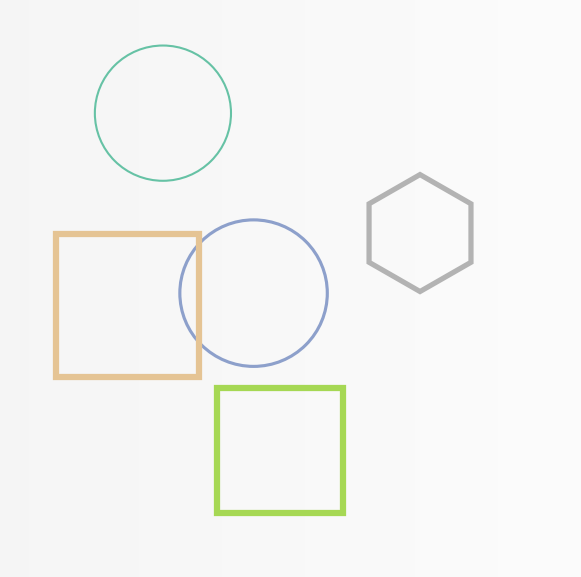[{"shape": "circle", "thickness": 1, "radius": 0.59, "center": [0.28, 0.803]}, {"shape": "circle", "thickness": 1.5, "radius": 0.63, "center": [0.436, 0.492]}, {"shape": "square", "thickness": 3, "radius": 0.54, "center": [0.482, 0.218]}, {"shape": "square", "thickness": 3, "radius": 0.62, "center": [0.22, 0.47]}, {"shape": "hexagon", "thickness": 2.5, "radius": 0.51, "center": [0.723, 0.596]}]